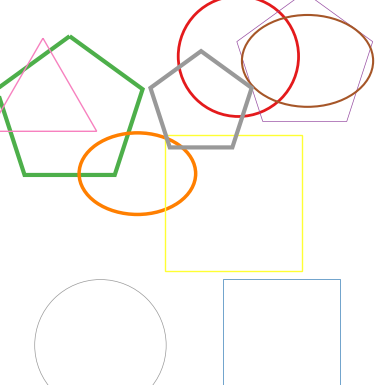[{"shape": "circle", "thickness": 2, "radius": 0.78, "center": [0.619, 0.854]}, {"shape": "square", "thickness": 0.5, "radius": 0.76, "center": [0.731, 0.122]}, {"shape": "pentagon", "thickness": 3, "radius": 1.0, "center": [0.181, 0.707]}, {"shape": "pentagon", "thickness": 0.5, "radius": 0.93, "center": [0.792, 0.835]}, {"shape": "oval", "thickness": 2.5, "radius": 0.76, "center": [0.357, 0.549]}, {"shape": "square", "thickness": 1, "radius": 0.89, "center": [0.607, 0.473]}, {"shape": "oval", "thickness": 1.5, "radius": 0.85, "center": [0.799, 0.842]}, {"shape": "triangle", "thickness": 1, "radius": 0.81, "center": [0.112, 0.74]}, {"shape": "circle", "thickness": 0.5, "radius": 0.85, "center": [0.261, 0.103]}, {"shape": "pentagon", "thickness": 3, "radius": 0.69, "center": [0.522, 0.729]}]